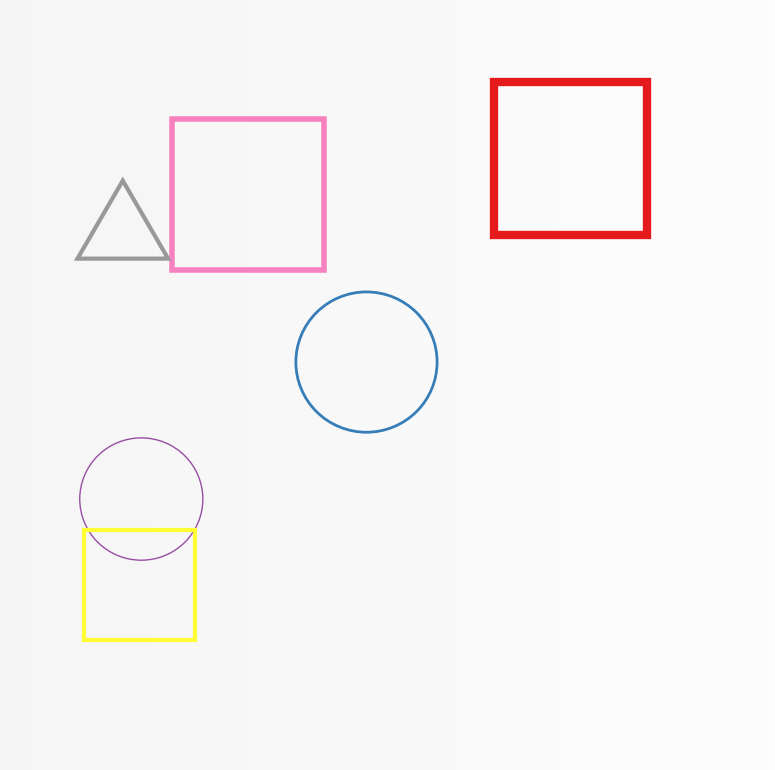[{"shape": "square", "thickness": 3, "radius": 0.49, "center": [0.736, 0.794]}, {"shape": "circle", "thickness": 1, "radius": 0.46, "center": [0.473, 0.53]}, {"shape": "circle", "thickness": 0.5, "radius": 0.4, "center": [0.182, 0.352]}, {"shape": "square", "thickness": 1.5, "radius": 0.36, "center": [0.18, 0.24]}, {"shape": "square", "thickness": 2, "radius": 0.49, "center": [0.32, 0.748]}, {"shape": "triangle", "thickness": 1.5, "radius": 0.34, "center": [0.158, 0.698]}]